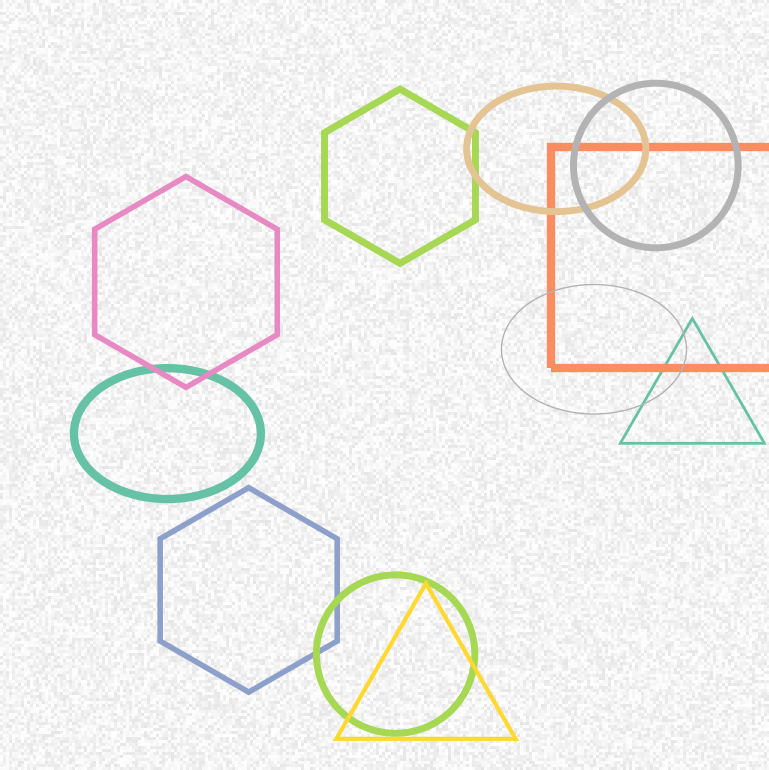[{"shape": "triangle", "thickness": 1, "radius": 0.54, "center": [0.899, 0.478]}, {"shape": "oval", "thickness": 3, "radius": 0.61, "center": [0.217, 0.437]}, {"shape": "square", "thickness": 3, "radius": 0.72, "center": [0.86, 0.666]}, {"shape": "hexagon", "thickness": 2, "radius": 0.66, "center": [0.323, 0.234]}, {"shape": "hexagon", "thickness": 2, "radius": 0.68, "center": [0.242, 0.634]}, {"shape": "hexagon", "thickness": 2.5, "radius": 0.57, "center": [0.519, 0.771]}, {"shape": "circle", "thickness": 2.5, "radius": 0.51, "center": [0.514, 0.151]}, {"shape": "triangle", "thickness": 1.5, "radius": 0.67, "center": [0.553, 0.108]}, {"shape": "oval", "thickness": 2.5, "radius": 0.58, "center": [0.722, 0.807]}, {"shape": "oval", "thickness": 0.5, "radius": 0.6, "center": [0.771, 0.546]}, {"shape": "circle", "thickness": 2.5, "radius": 0.53, "center": [0.852, 0.785]}]